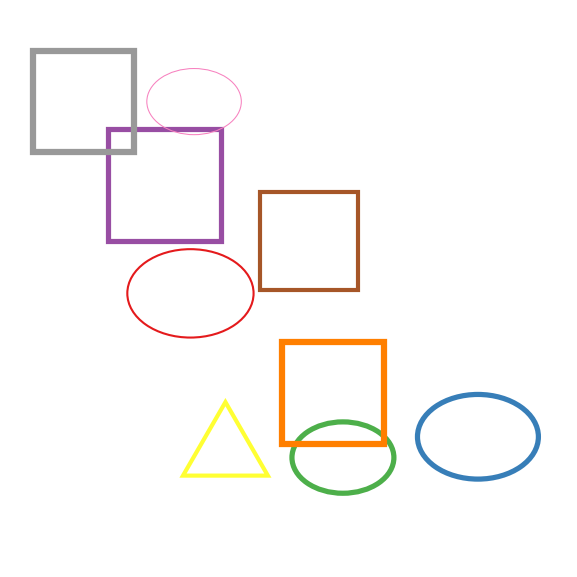[{"shape": "oval", "thickness": 1, "radius": 0.55, "center": [0.33, 0.491]}, {"shape": "oval", "thickness": 2.5, "radius": 0.52, "center": [0.828, 0.243]}, {"shape": "oval", "thickness": 2.5, "radius": 0.44, "center": [0.594, 0.207]}, {"shape": "square", "thickness": 2.5, "radius": 0.49, "center": [0.285, 0.679]}, {"shape": "square", "thickness": 3, "radius": 0.44, "center": [0.577, 0.319]}, {"shape": "triangle", "thickness": 2, "radius": 0.42, "center": [0.39, 0.218]}, {"shape": "square", "thickness": 2, "radius": 0.42, "center": [0.535, 0.582]}, {"shape": "oval", "thickness": 0.5, "radius": 0.41, "center": [0.336, 0.823]}, {"shape": "square", "thickness": 3, "radius": 0.44, "center": [0.145, 0.823]}]